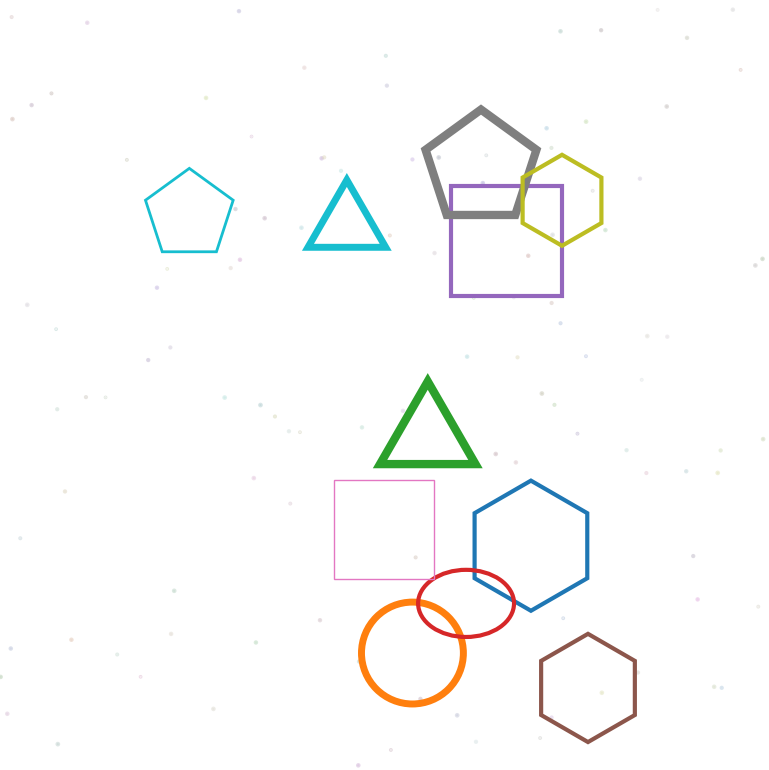[{"shape": "hexagon", "thickness": 1.5, "radius": 0.42, "center": [0.69, 0.291]}, {"shape": "circle", "thickness": 2.5, "radius": 0.33, "center": [0.536, 0.152]}, {"shape": "triangle", "thickness": 3, "radius": 0.36, "center": [0.556, 0.433]}, {"shape": "oval", "thickness": 1.5, "radius": 0.31, "center": [0.605, 0.216]}, {"shape": "square", "thickness": 1.5, "radius": 0.36, "center": [0.658, 0.687]}, {"shape": "hexagon", "thickness": 1.5, "radius": 0.35, "center": [0.764, 0.107]}, {"shape": "square", "thickness": 0.5, "radius": 0.32, "center": [0.499, 0.312]}, {"shape": "pentagon", "thickness": 3, "radius": 0.38, "center": [0.625, 0.782]}, {"shape": "hexagon", "thickness": 1.5, "radius": 0.3, "center": [0.73, 0.74]}, {"shape": "triangle", "thickness": 2.5, "radius": 0.29, "center": [0.45, 0.708]}, {"shape": "pentagon", "thickness": 1, "radius": 0.3, "center": [0.246, 0.721]}]